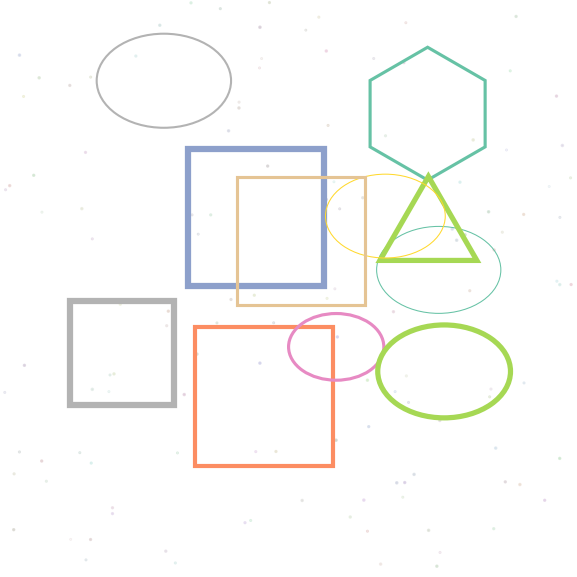[{"shape": "hexagon", "thickness": 1.5, "radius": 0.58, "center": [0.74, 0.802]}, {"shape": "oval", "thickness": 0.5, "radius": 0.54, "center": [0.76, 0.532]}, {"shape": "square", "thickness": 2, "radius": 0.6, "center": [0.457, 0.313]}, {"shape": "square", "thickness": 3, "radius": 0.59, "center": [0.443, 0.622]}, {"shape": "oval", "thickness": 1.5, "radius": 0.41, "center": [0.582, 0.398]}, {"shape": "oval", "thickness": 2.5, "radius": 0.57, "center": [0.769, 0.356]}, {"shape": "triangle", "thickness": 2.5, "radius": 0.48, "center": [0.742, 0.597]}, {"shape": "oval", "thickness": 0.5, "radius": 0.52, "center": [0.667, 0.625]}, {"shape": "square", "thickness": 1.5, "radius": 0.56, "center": [0.521, 0.582]}, {"shape": "oval", "thickness": 1, "radius": 0.58, "center": [0.284, 0.859]}, {"shape": "square", "thickness": 3, "radius": 0.45, "center": [0.211, 0.387]}]